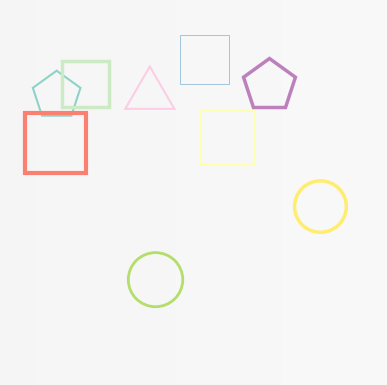[{"shape": "pentagon", "thickness": 1.5, "radius": 0.32, "center": [0.146, 0.752]}, {"shape": "square", "thickness": 1.5, "radius": 0.35, "center": [0.589, 0.641]}, {"shape": "square", "thickness": 3, "radius": 0.39, "center": [0.143, 0.628]}, {"shape": "square", "thickness": 0.5, "radius": 0.32, "center": [0.527, 0.846]}, {"shape": "circle", "thickness": 2, "radius": 0.35, "center": [0.401, 0.274]}, {"shape": "triangle", "thickness": 1.5, "radius": 0.37, "center": [0.387, 0.754]}, {"shape": "pentagon", "thickness": 2.5, "radius": 0.35, "center": [0.695, 0.778]}, {"shape": "square", "thickness": 2.5, "radius": 0.3, "center": [0.22, 0.782]}, {"shape": "circle", "thickness": 2.5, "radius": 0.33, "center": [0.827, 0.463]}]